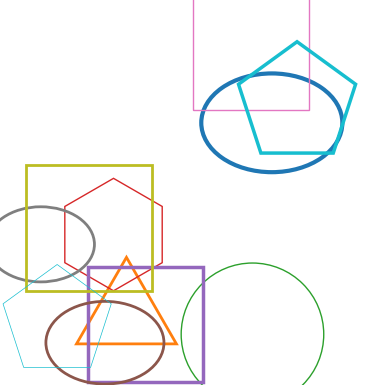[{"shape": "oval", "thickness": 3, "radius": 0.92, "center": [0.706, 0.681]}, {"shape": "triangle", "thickness": 2, "radius": 0.75, "center": [0.328, 0.182]}, {"shape": "circle", "thickness": 1, "radius": 0.93, "center": [0.656, 0.132]}, {"shape": "hexagon", "thickness": 1, "radius": 0.73, "center": [0.295, 0.391]}, {"shape": "square", "thickness": 2.5, "radius": 0.75, "center": [0.377, 0.158]}, {"shape": "oval", "thickness": 2, "radius": 0.77, "center": [0.273, 0.11]}, {"shape": "square", "thickness": 1, "radius": 0.75, "center": [0.652, 0.864]}, {"shape": "oval", "thickness": 2, "radius": 0.7, "center": [0.106, 0.365]}, {"shape": "square", "thickness": 2, "radius": 0.82, "center": [0.231, 0.408]}, {"shape": "pentagon", "thickness": 0.5, "radius": 0.74, "center": [0.148, 0.165]}, {"shape": "pentagon", "thickness": 2.5, "radius": 0.8, "center": [0.772, 0.732]}]